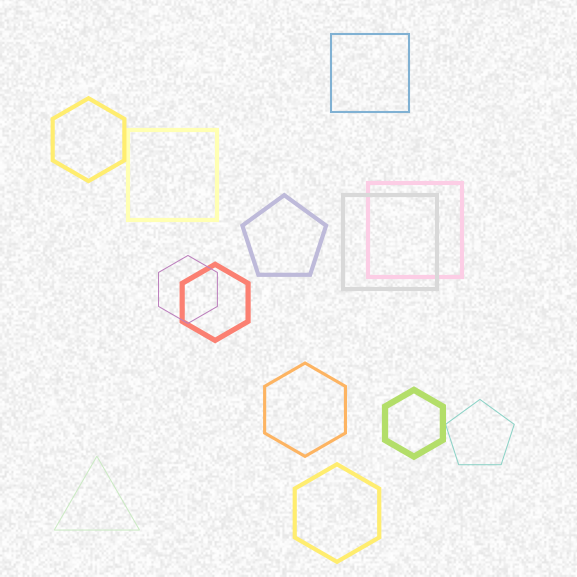[{"shape": "pentagon", "thickness": 0.5, "radius": 0.31, "center": [0.831, 0.245]}, {"shape": "square", "thickness": 2, "radius": 0.39, "center": [0.299, 0.696]}, {"shape": "pentagon", "thickness": 2, "radius": 0.38, "center": [0.492, 0.585]}, {"shape": "hexagon", "thickness": 2.5, "radius": 0.33, "center": [0.373, 0.476]}, {"shape": "square", "thickness": 1, "radius": 0.34, "center": [0.641, 0.873]}, {"shape": "hexagon", "thickness": 1.5, "radius": 0.4, "center": [0.528, 0.29]}, {"shape": "hexagon", "thickness": 3, "radius": 0.29, "center": [0.717, 0.266]}, {"shape": "square", "thickness": 2, "radius": 0.41, "center": [0.718, 0.601]}, {"shape": "square", "thickness": 2, "radius": 0.41, "center": [0.676, 0.58]}, {"shape": "hexagon", "thickness": 0.5, "radius": 0.29, "center": [0.325, 0.498]}, {"shape": "triangle", "thickness": 0.5, "radius": 0.43, "center": [0.168, 0.124]}, {"shape": "hexagon", "thickness": 2, "radius": 0.36, "center": [0.153, 0.757]}, {"shape": "hexagon", "thickness": 2, "radius": 0.42, "center": [0.584, 0.111]}]